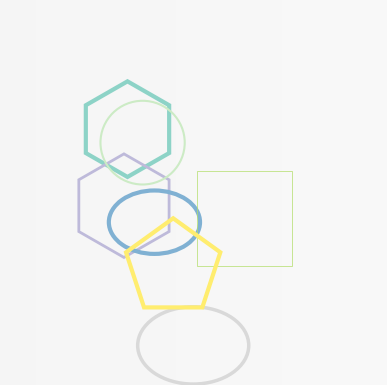[{"shape": "hexagon", "thickness": 3, "radius": 0.62, "center": [0.329, 0.665]}, {"shape": "hexagon", "thickness": 2, "radius": 0.67, "center": [0.32, 0.466]}, {"shape": "oval", "thickness": 3, "radius": 0.59, "center": [0.399, 0.423]}, {"shape": "square", "thickness": 0.5, "radius": 0.62, "center": [0.631, 0.432]}, {"shape": "oval", "thickness": 2.5, "radius": 0.72, "center": [0.499, 0.103]}, {"shape": "circle", "thickness": 1.5, "radius": 0.54, "center": [0.368, 0.63]}, {"shape": "pentagon", "thickness": 3, "radius": 0.64, "center": [0.447, 0.305]}]